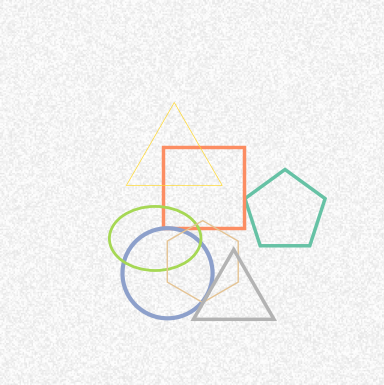[{"shape": "pentagon", "thickness": 2.5, "radius": 0.55, "center": [0.74, 0.45]}, {"shape": "square", "thickness": 2.5, "radius": 0.53, "center": [0.528, 0.513]}, {"shape": "circle", "thickness": 3, "radius": 0.59, "center": [0.435, 0.29]}, {"shape": "oval", "thickness": 2, "radius": 0.59, "center": [0.403, 0.381]}, {"shape": "triangle", "thickness": 0.5, "radius": 0.72, "center": [0.453, 0.59]}, {"shape": "hexagon", "thickness": 1, "radius": 0.53, "center": [0.527, 0.32]}, {"shape": "triangle", "thickness": 2.5, "radius": 0.6, "center": [0.607, 0.231]}]